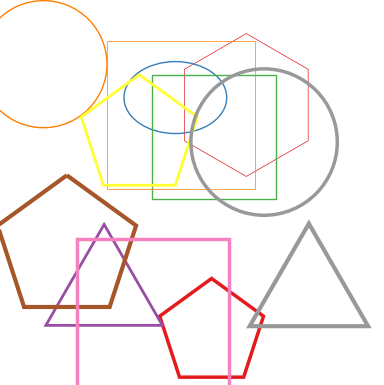[{"shape": "pentagon", "thickness": 2.5, "radius": 0.71, "center": [0.55, 0.135]}, {"shape": "hexagon", "thickness": 0.5, "radius": 0.93, "center": [0.64, 0.727]}, {"shape": "oval", "thickness": 1, "radius": 0.67, "center": [0.455, 0.747]}, {"shape": "square", "thickness": 1, "radius": 0.8, "center": [0.556, 0.645]}, {"shape": "triangle", "thickness": 2, "radius": 0.87, "center": [0.27, 0.242]}, {"shape": "circle", "thickness": 1, "radius": 0.83, "center": [0.113, 0.833]}, {"shape": "square", "thickness": 0.5, "radius": 0.96, "center": [0.47, 0.701]}, {"shape": "pentagon", "thickness": 2, "radius": 0.79, "center": [0.362, 0.647]}, {"shape": "pentagon", "thickness": 3, "radius": 0.95, "center": [0.174, 0.356]}, {"shape": "square", "thickness": 2.5, "radius": 0.99, "center": [0.398, 0.18]}, {"shape": "triangle", "thickness": 3, "radius": 0.89, "center": [0.802, 0.242]}, {"shape": "circle", "thickness": 2.5, "radius": 0.95, "center": [0.686, 0.631]}]